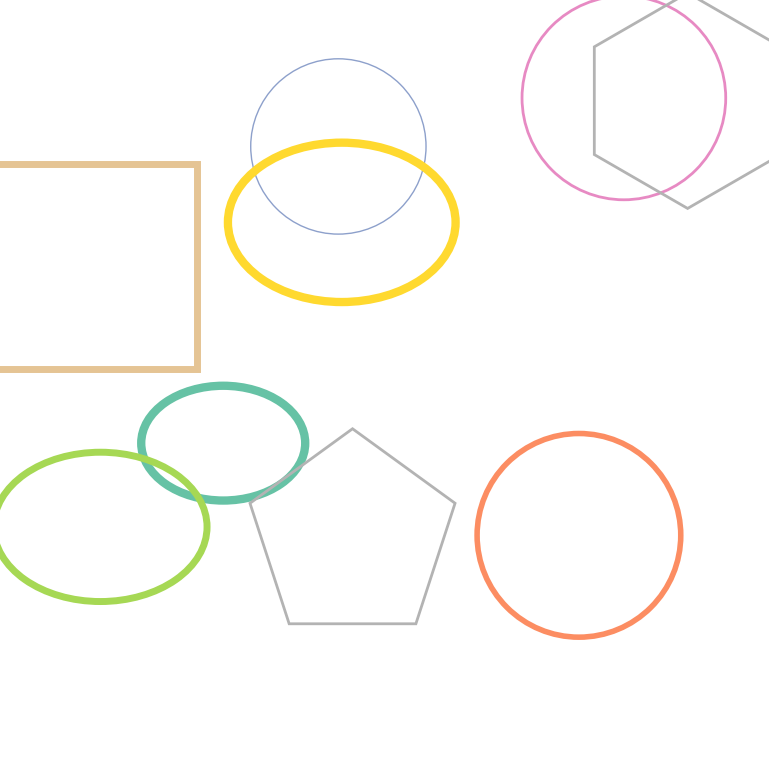[{"shape": "oval", "thickness": 3, "radius": 0.53, "center": [0.29, 0.424]}, {"shape": "circle", "thickness": 2, "radius": 0.66, "center": [0.752, 0.305]}, {"shape": "circle", "thickness": 0.5, "radius": 0.57, "center": [0.439, 0.81]}, {"shape": "circle", "thickness": 1, "radius": 0.66, "center": [0.81, 0.873]}, {"shape": "oval", "thickness": 2.5, "radius": 0.69, "center": [0.13, 0.316]}, {"shape": "oval", "thickness": 3, "radius": 0.74, "center": [0.444, 0.711]}, {"shape": "square", "thickness": 2.5, "radius": 0.67, "center": [0.122, 0.654]}, {"shape": "pentagon", "thickness": 1, "radius": 0.7, "center": [0.458, 0.303]}, {"shape": "hexagon", "thickness": 1, "radius": 0.7, "center": [0.893, 0.869]}]